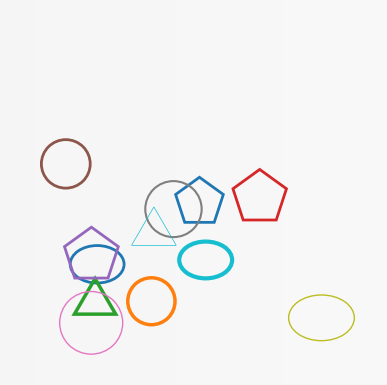[{"shape": "pentagon", "thickness": 2, "radius": 0.32, "center": [0.515, 0.475]}, {"shape": "oval", "thickness": 2, "radius": 0.35, "center": [0.251, 0.314]}, {"shape": "circle", "thickness": 2.5, "radius": 0.3, "center": [0.391, 0.218]}, {"shape": "triangle", "thickness": 2.5, "radius": 0.31, "center": [0.245, 0.215]}, {"shape": "pentagon", "thickness": 2, "radius": 0.36, "center": [0.67, 0.487]}, {"shape": "pentagon", "thickness": 2, "radius": 0.37, "center": [0.236, 0.337]}, {"shape": "circle", "thickness": 2, "radius": 0.31, "center": [0.17, 0.574]}, {"shape": "circle", "thickness": 1, "radius": 0.41, "center": [0.235, 0.161]}, {"shape": "circle", "thickness": 1.5, "radius": 0.36, "center": [0.448, 0.457]}, {"shape": "oval", "thickness": 1, "radius": 0.42, "center": [0.83, 0.174]}, {"shape": "triangle", "thickness": 0.5, "radius": 0.33, "center": [0.397, 0.396]}, {"shape": "oval", "thickness": 3, "radius": 0.34, "center": [0.531, 0.325]}]